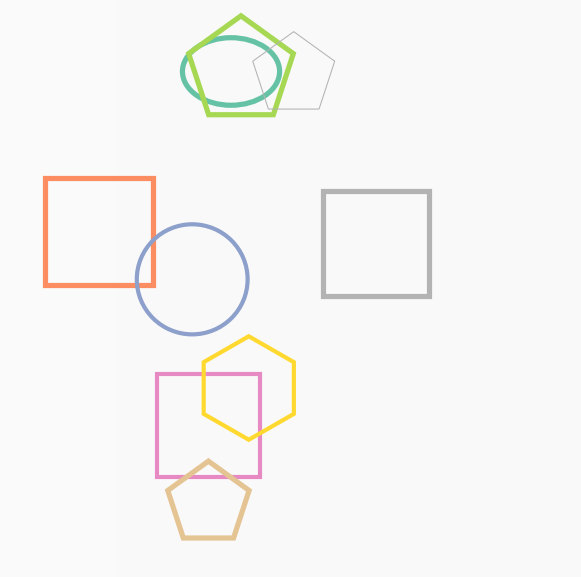[{"shape": "oval", "thickness": 2.5, "radius": 0.42, "center": [0.397, 0.875]}, {"shape": "square", "thickness": 2.5, "radius": 0.46, "center": [0.171, 0.598]}, {"shape": "circle", "thickness": 2, "radius": 0.48, "center": [0.331, 0.515]}, {"shape": "square", "thickness": 2, "radius": 0.45, "center": [0.358, 0.263]}, {"shape": "pentagon", "thickness": 2.5, "radius": 0.47, "center": [0.415, 0.877]}, {"shape": "hexagon", "thickness": 2, "radius": 0.45, "center": [0.428, 0.327]}, {"shape": "pentagon", "thickness": 2.5, "radius": 0.37, "center": [0.359, 0.127]}, {"shape": "pentagon", "thickness": 0.5, "radius": 0.37, "center": [0.505, 0.87]}, {"shape": "square", "thickness": 2.5, "radius": 0.45, "center": [0.647, 0.577]}]